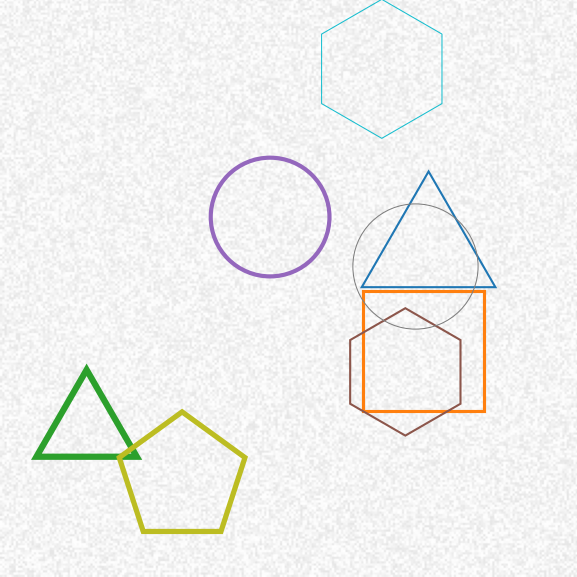[{"shape": "triangle", "thickness": 1, "radius": 0.67, "center": [0.742, 0.569]}, {"shape": "square", "thickness": 1.5, "radius": 0.52, "center": [0.734, 0.391]}, {"shape": "triangle", "thickness": 3, "radius": 0.5, "center": [0.15, 0.258]}, {"shape": "circle", "thickness": 2, "radius": 0.51, "center": [0.468, 0.623]}, {"shape": "hexagon", "thickness": 1, "radius": 0.55, "center": [0.702, 0.355]}, {"shape": "circle", "thickness": 0.5, "radius": 0.54, "center": [0.719, 0.538]}, {"shape": "pentagon", "thickness": 2.5, "radius": 0.57, "center": [0.315, 0.171]}, {"shape": "hexagon", "thickness": 0.5, "radius": 0.6, "center": [0.661, 0.88]}]